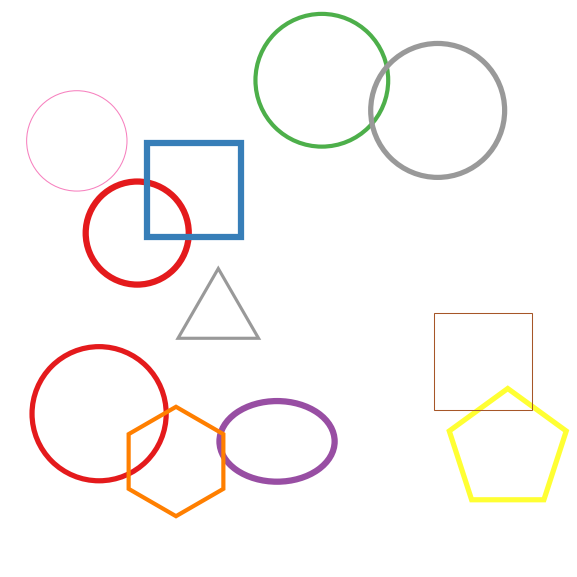[{"shape": "circle", "thickness": 3, "radius": 0.45, "center": [0.238, 0.596]}, {"shape": "circle", "thickness": 2.5, "radius": 0.58, "center": [0.172, 0.283]}, {"shape": "square", "thickness": 3, "radius": 0.41, "center": [0.336, 0.67]}, {"shape": "circle", "thickness": 2, "radius": 0.57, "center": [0.557, 0.86]}, {"shape": "oval", "thickness": 3, "radius": 0.5, "center": [0.48, 0.235]}, {"shape": "hexagon", "thickness": 2, "radius": 0.47, "center": [0.305, 0.2]}, {"shape": "pentagon", "thickness": 2.5, "radius": 0.53, "center": [0.879, 0.22]}, {"shape": "square", "thickness": 0.5, "radius": 0.42, "center": [0.837, 0.373]}, {"shape": "circle", "thickness": 0.5, "radius": 0.43, "center": [0.133, 0.755]}, {"shape": "triangle", "thickness": 1.5, "radius": 0.4, "center": [0.378, 0.454]}, {"shape": "circle", "thickness": 2.5, "radius": 0.58, "center": [0.758, 0.808]}]